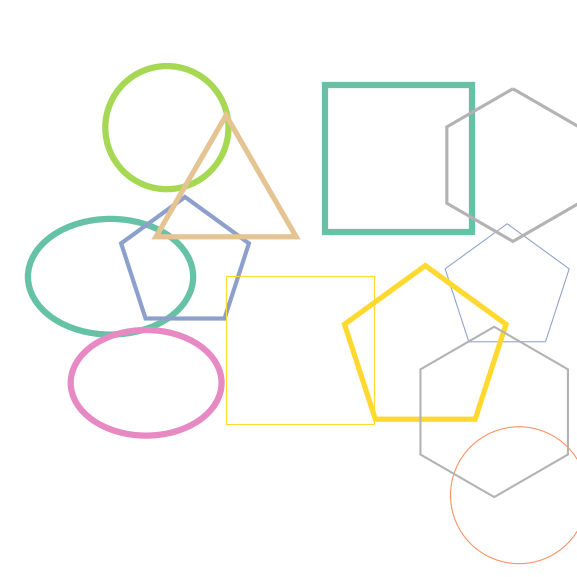[{"shape": "oval", "thickness": 3, "radius": 0.72, "center": [0.191, 0.52]}, {"shape": "square", "thickness": 3, "radius": 0.64, "center": [0.69, 0.725]}, {"shape": "circle", "thickness": 0.5, "radius": 0.59, "center": [0.899, 0.142]}, {"shape": "pentagon", "thickness": 0.5, "radius": 0.56, "center": [0.878, 0.499]}, {"shape": "pentagon", "thickness": 2, "radius": 0.58, "center": [0.32, 0.542]}, {"shape": "oval", "thickness": 3, "radius": 0.65, "center": [0.253, 0.336]}, {"shape": "circle", "thickness": 3, "radius": 0.53, "center": [0.289, 0.778]}, {"shape": "square", "thickness": 0.5, "radius": 0.64, "center": [0.52, 0.392]}, {"shape": "pentagon", "thickness": 2.5, "radius": 0.74, "center": [0.736, 0.392]}, {"shape": "triangle", "thickness": 2.5, "radius": 0.7, "center": [0.391, 0.659]}, {"shape": "hexagon", "thickness": 1, "radius": 0.74, "center": [0.856, 0.286]}, {"shape": "hexagon", "thickness": 1.5, "radius": 0.66, "center": [0.888, 0.713]}]